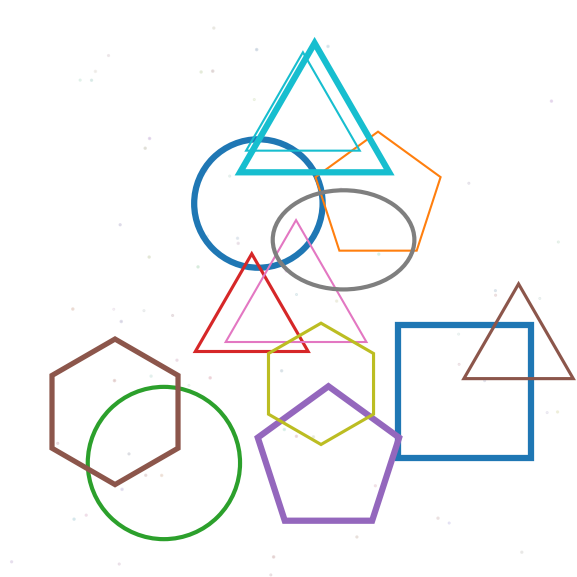[{"shape": "circle", "thickness": 3, "radius": 0.56, "center": [0.447, 0.647]}, {"shape": "square", "thickness": 3, "radius": 0.57, "center": [0.805, 0.322]}, {"shape": "pentagon", "thickness": 1, "radius": 0.57, "center": [0.655, 0.657]}, {"shape": "circle", "thickness": 2, "radius": 0.66, "center": [0.284, 0.197]}, {"shape": "triangle", "thickness": 1.5, "radius": 0.56, "center": [0.436, 0.447]}, {"shape": "pentagon", "thickness": 3, "radius": 0.64, "center": [0.569, 0.202]}, {"shape": "hexagon", "thickness": 2.5, "radius": 0.63, "center": [0.199, 0.286]}, {"shape": "triangle", "thickness": 1.5, "radius": 0.55, "center": [0.898, 0.398]}, {"shape": "triangle", "thickness": 1, "radius": 0.7, "center": [0.513, 0.477]}, {"shape": "oval", "thickness": 2, "radius": 0.61, "center": [0.595, 0.584]}, {"shape": "hexagon", "thickness": 1.5, "radius": 0.53, "center": [0.556, 0.334]}, {"shape": "triangle", "thickness": 3, "radius": 0.75, "center": [0.545, 0.775]}, {"shape": "triangle", "thickness": 1, "radius": 0.57, "center": [0.525, 0.795]}]